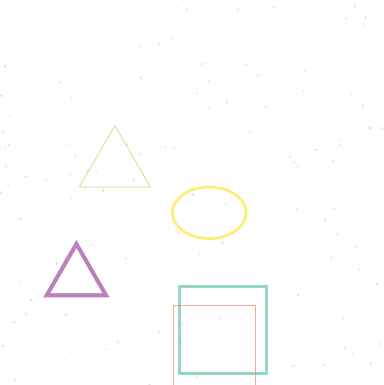[{"shape": "square", "thickness": 2, "radius": 0.57, "center": [0.578, 0.144]}, {"shape": "square", "thickness": 0.5, "radius": 0.53, "center": [0.556, 0.101]}, {"shape": "triangle", "thickness": 0.5, "radius": 0.53, "center": [0.298, 0.567]}, {"shape": "triangle", "thickness": 3, "radius": 0.44, "center": [0.198, 0.278]}, {"shape": "oval", "thickness": 2, "radius": 0.48, "center": [0.543, 0.447]}]